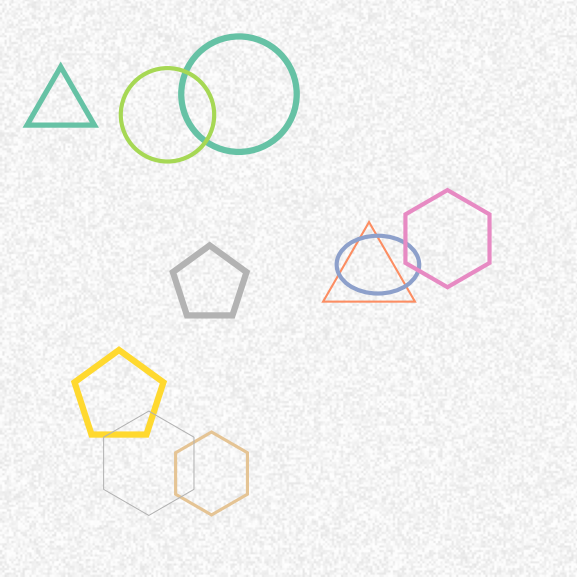[{"shape": "triangle", "thickness": 2.5, "radius": 0.34, "center": [0.105, 0.816]}, {"shape": "circle", "thickness": 3, "radius": 0.5, "center": [0.414, 0.836]}, {"shape": "triangle", "thickness": 1, "radius": 0.46, "center": [0.639, 0.523]}, {"shape": "oval", "thickness": 2, "radius": 0.36, "center": [0.654, 0.541]}, {"shape": "hexagon", "thickness": 2, "radius": 0.42, "center": [0.775, 0.586]}, {"shape": "circle", "thickness": 2, "radius": 0.4, "center": [0.29, 0.8]}, {"shape": "pentagon", "thickness": 3, "radius": 0.4, "center": [0.206, 0.312]}, {"shape": "hexagon", "thickness": 1.5, "radius": 0.36, "center": [0.366, 0.179]}, {"shape": "hexagon", "thickness": 0.5, "radius": 0.45, "center": [0.258, 0.197]}, {"shape": "pentagon", "thickness": 3, "radius": 0.34, "center": [0.363, 0.507]}]